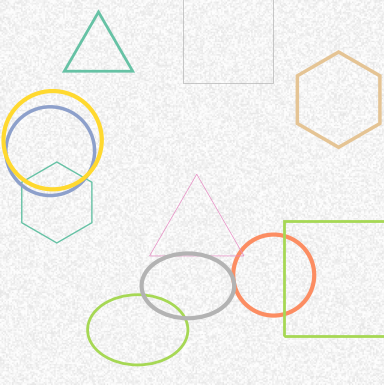[{"shape": "hexagon", "thickness": 1, "radius": 0.53, "center": [0.148, 0.474]}, {"shape": "triangle", "thickness": 2, "radius": 0.51, "center": [0.256, 0.866]}, {"shape": "circle", "thickness": 3, "radius": 0.53, "center": [0.711, 0.286]}, {"shape": "circle", "thickness": 2.5, "radius": 0.58, "center": [0.13, 0.607]}, {"shape": "triangle", "thickness": 0.5, "radius": 0.71, "center": [0.511, 0.406]}, {"shape": "square", "thickness": 2, "radius": 0.75, "center": [0.886, 0.276]}, {"shape": "oval", "thickness": 2, "radius": 0.65, "center": [0.358, 0.143]}, {"shape": "circle", "thickness": 3, "radius": 0.64, "center": [0.137, 0.636]}, {"shape": "hexagon", "thickness": 2.5, "radius": 0.62, "center": [0.88, 0.741]}, {"shape": "square", "thickness": 0.5, "radius": 0.58, "center": [0.593, 0.899]}, {"shape": "oval", "thickness": 3, "radius": 0.6, "center": [0.488, 0.258]}]